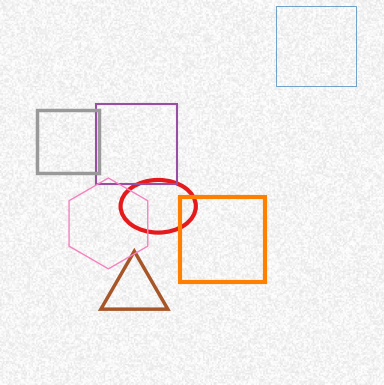[{"shape": "oval", "thickness": 3, "radius": 0.49, "center": [0.411, 0.464]}, {"shape": "square", "thickness": 0.5, "radius": 0.52, "center": [0.82, 0.88]}, {"shape": "square", "thickness": 1.5, "radius": 0.52, "center": [0.355, 0.626]}, {"shape": "square", "thickness": 3, "radius": 0.56, "center": [0.578, 0.378]}, {"shape": "triangle", "thickness": 2.5, "radius": 0.5, "center": [0.349, 0.247]}, {"shape": "hexagon", "thickness": 1, "radius": 0.59, "center": [0.282, 0.42]}, {"shape": "square", "thickness": 2.5, "radius": 0.41, "center": [0.177, 0.632]}]